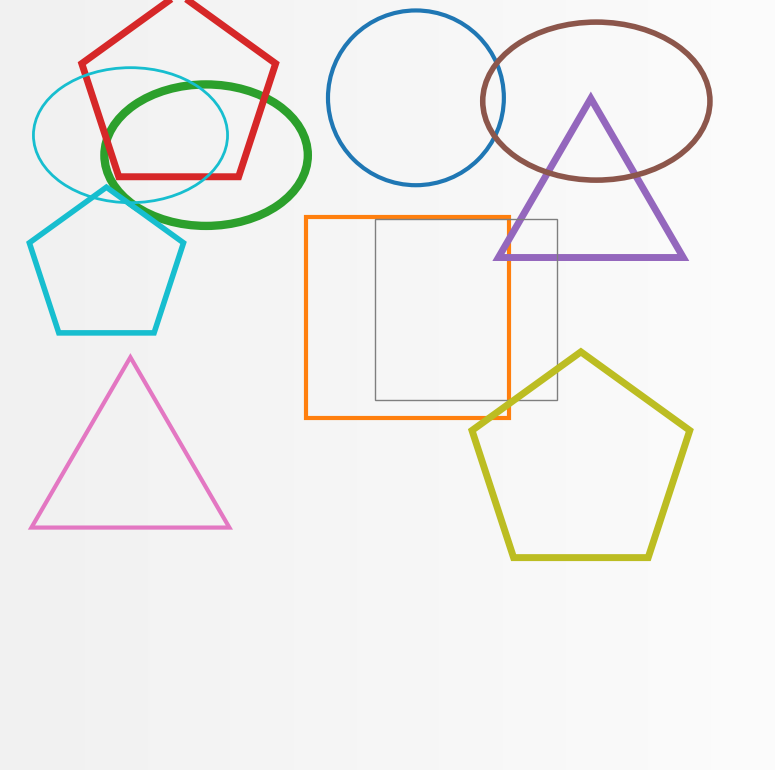[{"shape": "circle", "thickness": 1.5, "radius": 0.57, "center": [0.537, 0.873]}, {"shape": "square", "thickness": 1.5, "radius": 0.65, "center": [0.526, 0.587]}, {"shape": "oval", "thickness": 3, "radius": 0.66, "center": [0.266, 0.798]}, {"shape": "pentagon", "thickness": 2.5, "radius": 0.66, "center": [0.231, 0.877]}, {"shape": "triangle", "thickness": 2.5, "radius": 0.69, "center": [0.762, 0.734]}, {"shape": "oval", "thickness": 2, "radius": 0.73, "center": [0.769, 0.869]}, {"shape": "triangle", "thickness": 1.5, "radius": 0.74, "center": [0.168, 0.389]}, {"shape": "square", "thickness": 0.5, "radius": 0.59, "center": [0.601, 0.598]}, {"shape": "pentagon", "thickness": 2.5, "radius": 0.74, "center": [0.75, 0.395]}, {"shape": "oval", "thickness": 1, "radius": 0.63, "center": [0.168, 0.824]}, {"shape": "pentagon", "thickness": 2, "radius": 0.52, "center": [0.137, 0.652]}]